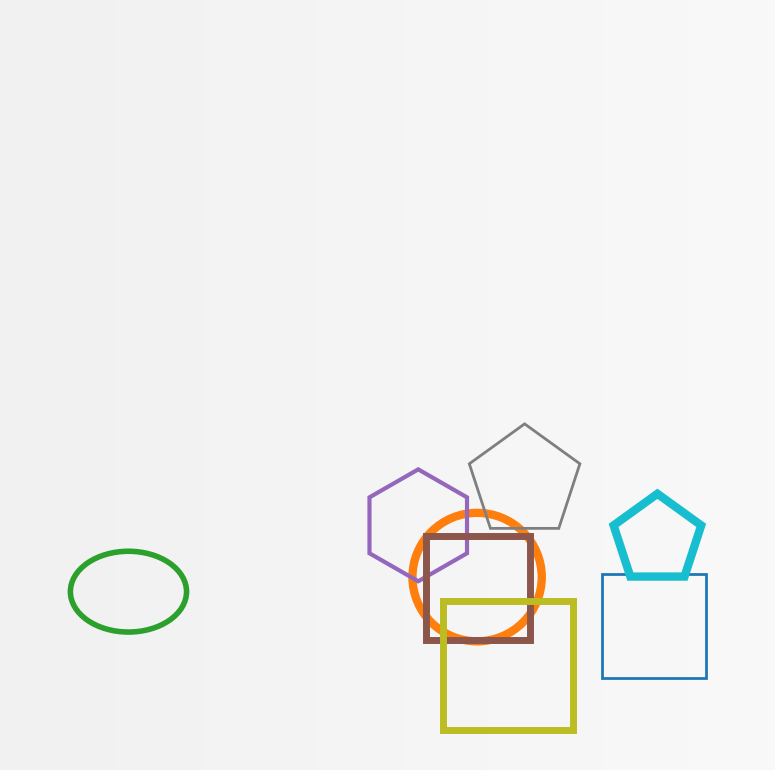[{"shape": "square", "thickness": 1, "radius": 0.34, "center": [0.844, 0.187]}, {"shape": "circle", "thickness": 3, "radius": 0.42, "center": [0.616, 0.251]}, {"shape": "oval", "thickness": 2, "radius": 0.37, "center": [0.166, 0.232]}, {"shape": "hexagon", "thickness": 1.5, "radius": 0.36, "center": [0.54, 0.318]}, {"shape": "square", "thickness": 2.5, "radius": 0.34, "center": [0.617, 0.236]}, {"shape": "pentagon", "thickness": 1, "radius": 0.38, "center": [0.677, 0.374]}, {"shape": "square", "thickness": 2.5, "radius": 0.42, "center": [0.656, 0.136]}, {"shape": "pentagon", "thickness": 3, "radius": 0.3, "center": [0.848, 0.299]}]